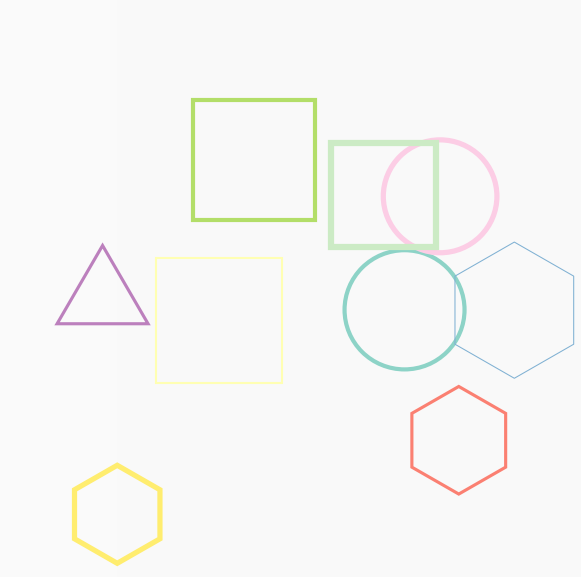[{"shape": "circle", "thickness": 2, "radius": 0.52, "center": [0.696, 0.463]}, {"shape": "square", "thickness": 1, "radius": 0.54, "center": [0.376, 0.445]}, {"shape": "hexagon", "thickness": 1.5, "radius": 0.47, "center": [0.789, 0.237]}, {"shape": "hexagon", "thickness": 0.5, "radius": 0.59, "center": [0.885, 0.462]}, {"shape": "square", "thickness": 2, "radius": 0.52, "center": [0.437, 0.723]}, {"shape": "circle", "thickness": 2.5, "radius": 0.49, "center": [0.757, 0.659]}, {"shape": "triangle", "thickness": 1.5, "radius": 0.45, "center": [0.176, 0.484]}, {"shape": "square", "thickness": 3, "radius": 0.45, "center": [0.659, 0.661]}, {"shape": "hexagon", "thickness": 2.5, "radius": 0.42, "center": [0.202, 0.109]}]